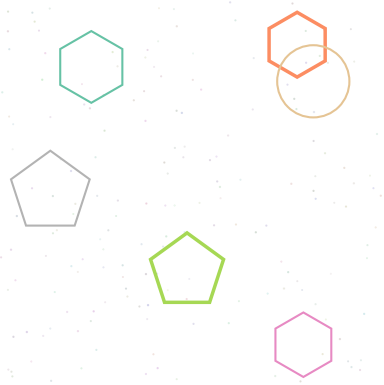[{"shape": "hexagon", "thickness": 1.5, "radius": 0.47, "center": [0.237, 0.826]}, {"shape": "hexagon", "thickness": 2.5, "radius": 0.42, "center": [0.772, 0.884]}, {"shape": "hexagon", "thickness": 1.5, "radius": 0.42, "center": [0.788, 0.105]}, {"shape": "pentagon", "thickness": 2.5, "radius": 0.5, "center": [0.486, 0.295]}, {"shape": "circle", "thickness": 1.5, "radius": 0.47, "center": [0.814, 0.789]}, {"shape": "pentagon", "thickness": 1.5, "radius": 0.54, "center": [0.131, 0.501]}]